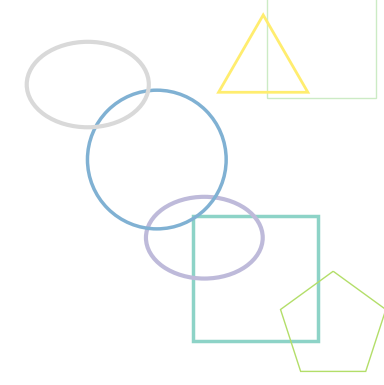[{"shape": "square", "thickness": 2.5, "radius": 0.81, "center": [0.665, 0.276]}, {"shape": "oval", "thickness": 3, "radius": 0.76, "center": [0.531, 0.383]}, {"shape": "circle", "thickness": 2.5, "radius": 0.9, "center": [0.407, 0.586]}, {"shape": "pentagon", "thickness": 1, "radius": 0.72, "center": [0.865, 0.152]}, {"shape": "oval", "thickness": 3, "radius": 0.79, "center": [0.228, 0.78]}, {"shape": "square", "thickness": 1, "radius": 0.71, "center": [0.834, 0.886]}, {"shape": "triangle", "thickness": 2, "radius": 0.67, "center": [0.684, 0.827]}]